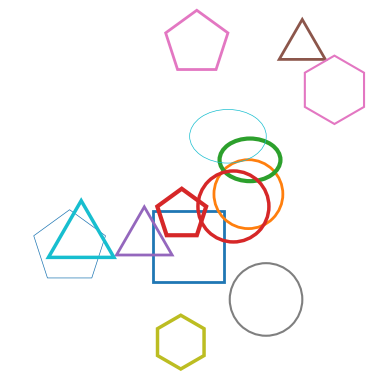[{"shape": "pentagon", "thickness": 0.5, "radius": 0.49, "center": [0.181, 0.357]}, {"shape": "square", "thickness": 2, "radius": 0.46, "center": [0.49, 0.359]}, {"shape": "circle", "thickness": 2, "radius": 0.45, "center": [0.645, 0.496]}, {"shape": "oval", "thickness": 3, "radius": 0.4, "center": [0.649, 0.585]}, {"shape": "pentagon", "thickness": 3, "radius": 0.33, "center": [0.472, 0.443]}, {"shape": "circle", "thickness": 2.5, "radius": 0.46, "center": [0.606, 0.464]}, {"shape": "triangle", "thickness": 2, "radius": 0.42, "center": [0.375, 0.379]}, {"shape": "triangle", "thickness": 2, "radius": 0.35, "center": [0.785, 0.88]}, {"shape": "hexagon", "thickness": 1.5, "radius": 0.44, "center": [0.869, 0.767]}, {"shape": "pentagon", "thickness": 2, "radius": 0.43, "center": [0.511, 0.888]}, {"shape": "circle", "thickness": 1.5, "radius": 0.47, "center": [0.691, 0.222]}, {"shape": "hexagon", "thickness": 2.5, "radius": 0.35, "center": [0.47, 0.111]}, {"shape": "oval", "thickness": 0.5, "radius": 0.5, "center": [0.592, 0.646]}, {"shape": "triangle", "thickness": 2.5, "radius": 0.49, "center": [0.211, 0.381]}]